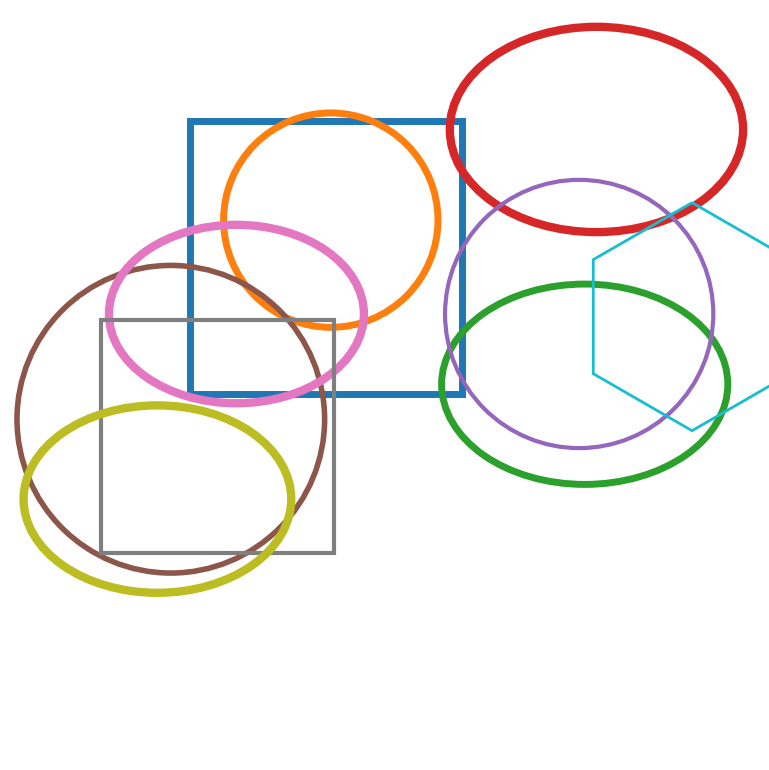[{"shape": "square", "thickness": 2.5, "radius": 0.89, "center": [0.423, 0.666]}, {"shape": "circle", "thickness": 2.5, "radius": 0.7, "center": [0.43, 0.714]}, {"shape": "oval", "thickness": 2.5, "radius": 0.93, "center": [0.759, 0.501]}, {"shape": "oval", "thickness": 3, "radius": 0.95, "center": [0.775, 0.832]}, {"shape": "circle", "thickness": 1.5, "radius": 0.87, "center": [0.752, 0.592]}, {"shape": "circle", "thickness": 2, "radius": 1.0, "center": [0.222, 0.456]}, {"shape": "oval", "thickness": 3, "radius": 0.83, "center": [0.307, 0.592]}, {"shape": "square", "thickness": 1.5, "radius": 0.76, "center": [0.282, 0.433]}, {"shape": "oval", "thickness": 3, "radius": 0.87, "center": [0.204, 0.352]}, {"shape": "hexagon", "thickness": 1, "radius": 0.74, "center": [0.899, 0.589]}]